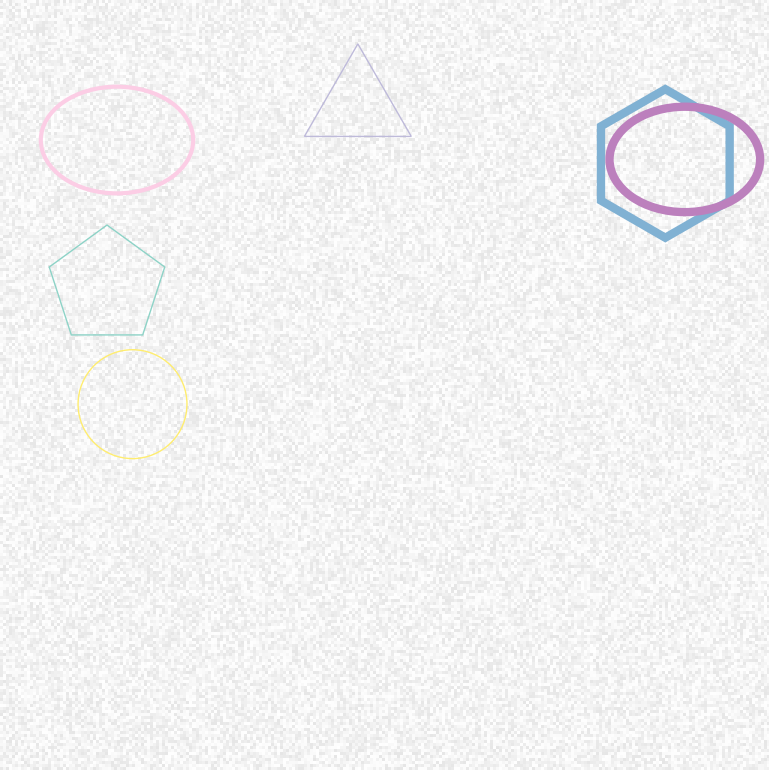[{"shape": "pentagon", "thickness": 0.5, "radius": 0.39, "center": [0.139, 0.629]}, {"shape": "triangle", "thickness": 0.5, "radius": 0.4, "center": [0.465, 0.863]}, {"shape": "hexagon", "thickness": 3, "radius": 0.48, "center": [0.864, 0.788]}, {"shape": "oval", "thickness": 1.5, "radius": 0.49, "center": [0.152, 0.818]}, {"shape": "oval", "thickness": 3, "radius": 0.49, "center": [0.889, 0.793]}, {"shape": "circle", "thickness": 0.5, "radius": 0.35, "center": [0.172, 0.475]}]